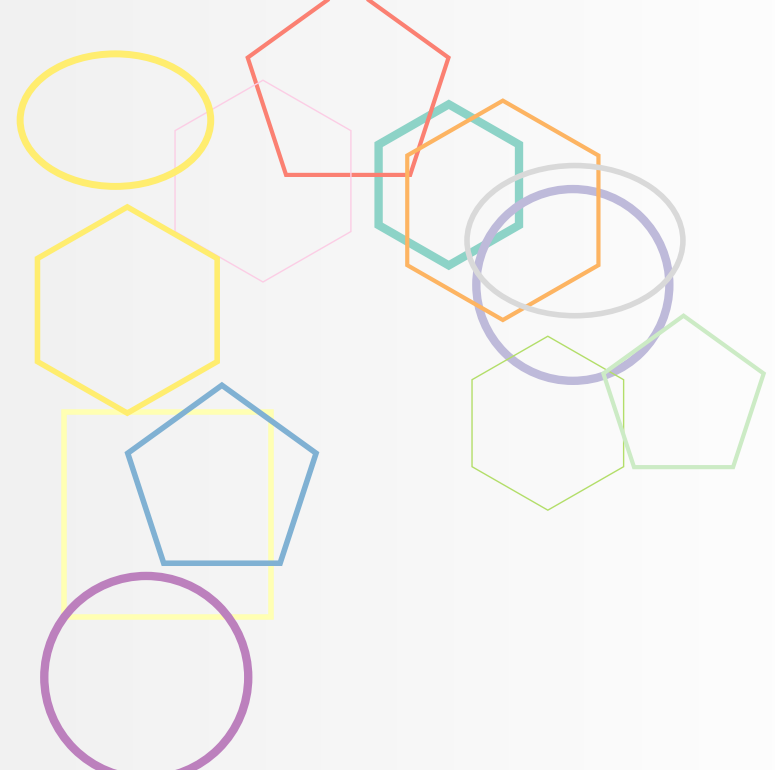[{"shape": "hexagon", "thickness": 3, "radius": 0.52, "center": [0.579, 0.76]}, {"shape": "square", "thickness": 2, "radius": 0.67, "center": [0.216, 0.332]}, {"shape": "circle", "thickness": 3, "radius": 0.62, "center": [0.739, 0.63]}, {"shape": "pentagon", "thickness": 1.5, "radius": 0.68, "center": [0.449, 0.883]}, {"shape": "pentagon", "thickness": 2, "radius": 0.64, "center": [0.286, 0.372]}, {"shape": "hexagon", "thickness": 1.5, "radius": 0.71, "center": [0.649, 0.727]}, {"shape": "hexagon", "thickness": 0.5, "radius": 0.56, "center": [0.707, 0.45]}, {"shape": "hexagon", "thickness": 0.5, "radius": 0.66, "center": [0.339, 0.765]}, {"shape": "oval", "thickness": 2, "radius": 0.7, "center": [0.742, 0.687]}, {"shape": "circle", "thickness": 3, "radius": 0.66, "center": [0.189, 0.12]}, {"shape": "pentagon", "thickness": 1.5, "radius": 0.54, "center": [0.882, 0.481]}, {"shape": "hexagon", "thickness": 2, "radius": 0.67, "center": [0.164, 0.597]}, {"shape": "oval", "thickness": 2.5, "radius": 0.61, "center": [0.149, 0.844]}]